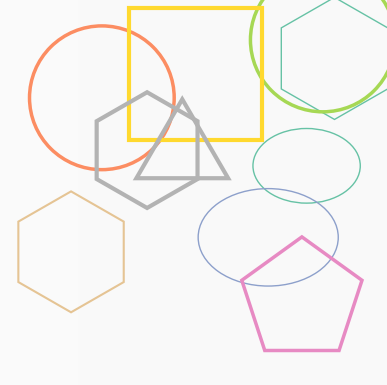[{"shape": "oval", "thickness": 1, "radius": 0.69, "center": [0.791, 0.569]}, {"shape": "hexagon", "thickness": 1, "radius": 0.79, "center": [0.863, 0.848]}, {"shape": "circle", "thickness": 2.5, "radius": 0.93, "center": [0.263, 0.746]}, {"shape": "oval", "thickness": 1, "radius": 0.9, "center": [0.692, 0.384]}, {"shape": "pentagon", "thickness": 2.5, "radius": 0.82, "center": [0.779, 0.222]}, {"shape": "circle", "thickness": 2.5, "radius": 0.93, "center": [0.833, 0.896]}, {"shape": "square", "thickness": 3, "radius": 0.86, "center": [0.506, 0.807]}, {"shape": "hexagon", "thickness": 1.5, "radius": 0.79, "center": [0.183, 0.346]}, {"shape": "triangle", "thickness": 3, "radius": 0.68, "center": [0.47, 0.605]}, {"shape": "hexagon", "thickness": 3, "radius": 0.75, "center": [0.38, 0.61]}]